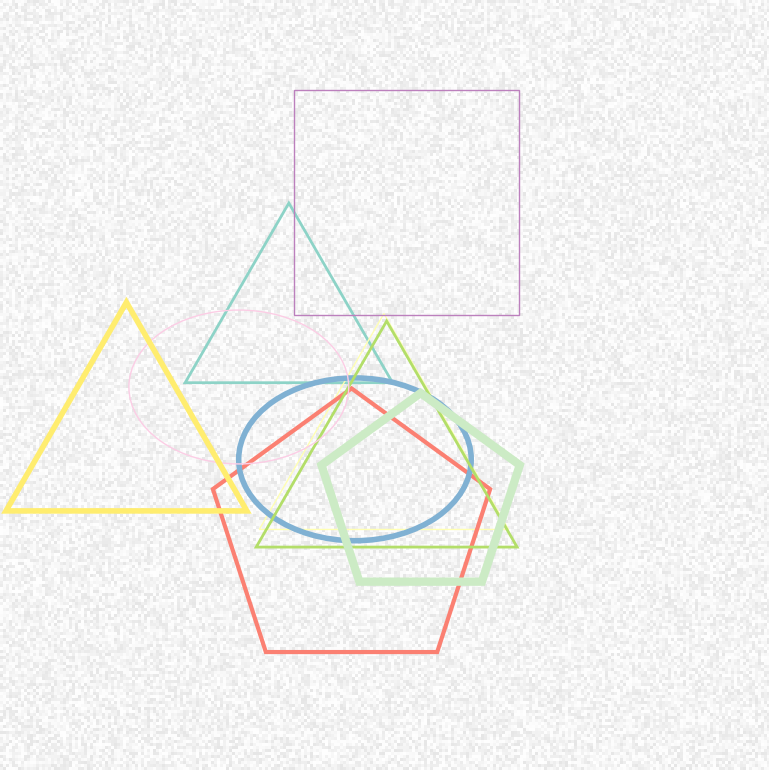[{"shape": "triangle", "thickness": 1, "radius": 0.78, "center": [0.375, 0.581]}, {"shape": "triangle", "thickness": 0.5, "radius": 0.93, "center": [0.499, 0.406]}, {"shape": "pentagon", "thickness": 1.5, "radius": 0.95, "center": [0.457, 0.306]}, {"shape": "oval", "thickness": 2, "radius": 0.75, "center": [0.461, 0.403]}, {"shape": "triangle", "thickness": 1, "radius": 0.98, "center": [0.502, 0.387]}, {"shape": "oval", "thickness": 0.5, "radius": 0.71, "center": [0.31, 0.497]}, {"shape": "square", "thickness": 0.5, "radius": 0.73, "center": [0.528, 0.737]}, {"shape": "pentagon", "thickness": 3, "radius": 0.68, "center": [0.546, 0.354]}, {"shape": "triangle", "thickness": 2, "radius": 0.9, "center": [0.164, 0.427]}]